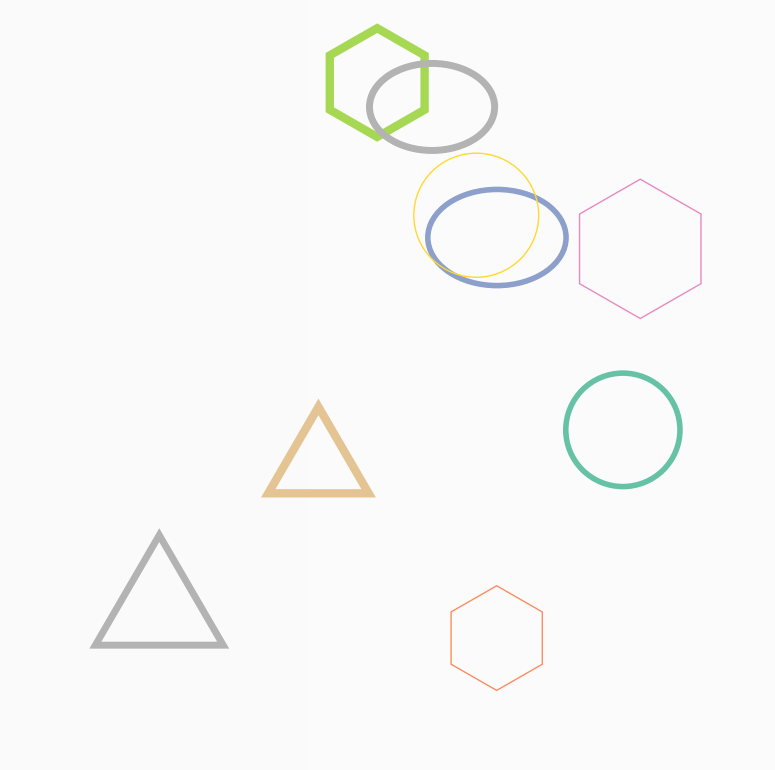[{"shape": "circle", "thickness": 2, "radius": 0.37, "center": [0.804, 0.442]}, {"shape": "hexagon", "thickness": 0.5, "radius": 0.34, "center": [0.641, 0.171]}, {"shape": "oval", "thickness": 2, "radius": 0.45, "center": [0.641, 0.692]}, {"shape": "hexagon", "thickness": 0.5, "radius": 0.45, "center": [0.826, 0.677]}, {"shape": "hexagon", "thickness": 3, "radius": 0.35, "center": [0.487, 0.893]}, {"shape": "circle", "thickness": 0.5, "radius": 0.4, "center": [0.615, 0.72]}, {"shape": "triangle", "thickness": 3, "radius": 0.37, "center": [0.411, 0.397]}, {"shape": "triangle", "thickness": 2.5, "radius": 0.48, "center": [0.206, 0.21]}, {"shape": "oval", "thickness": 2.5, "radius": 0.4, "center": [0.557, 0.861]}]